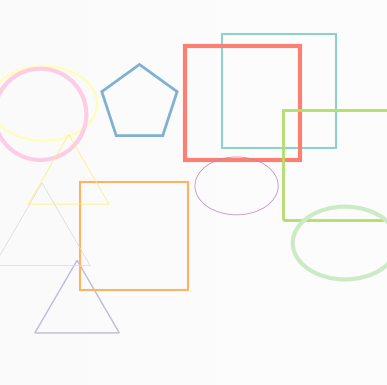[{"shape": "square", "thickness": 1.5, "radius": 0.74, "center": [0.72, 0.763]}, {"shape": "oval", "thickness": 1.5, "radius": 0.69, "center": [0.112, 0.731]}, {"shape": "triangle", "thickness": 1, "radius": 0.63, "center": [0.199, 0.198]}, {"shape": "square", "thickness": 3, "radius": 0.74, "center": [0.625, 0.731]}, {"shape": "pentagon", "thickness": 2, "radius": 0.51, "center": [0.36, 0.73]}, {"shape": "square", "thickness": 1.5, "radius": 0.7, "center": [0.346, 0.387]}, {"shape": "square", "thickness": 2, "radius": 0.71, "center": [0.873, 0.572]}, {"shape": "circle", "thickness": 3, "radius": 0.59, "center": [0.104, 0.703]}, {"shape": "triangle", "thickness": 0.5, "radius": 0.72, "center": [0.109, 0.382]}, {"shape": "oval", "thickness": 0.5, "radius": 0.54, "center": [0.61, 0.517]}, {"shape": "oval", "thickness": 3, "radius": 0.68, "center": [0.891, 0.369]}, {"shape": "triangle", "thickness": 0.5, "radius": 0.6, "center": [0.177, 0.53]}]